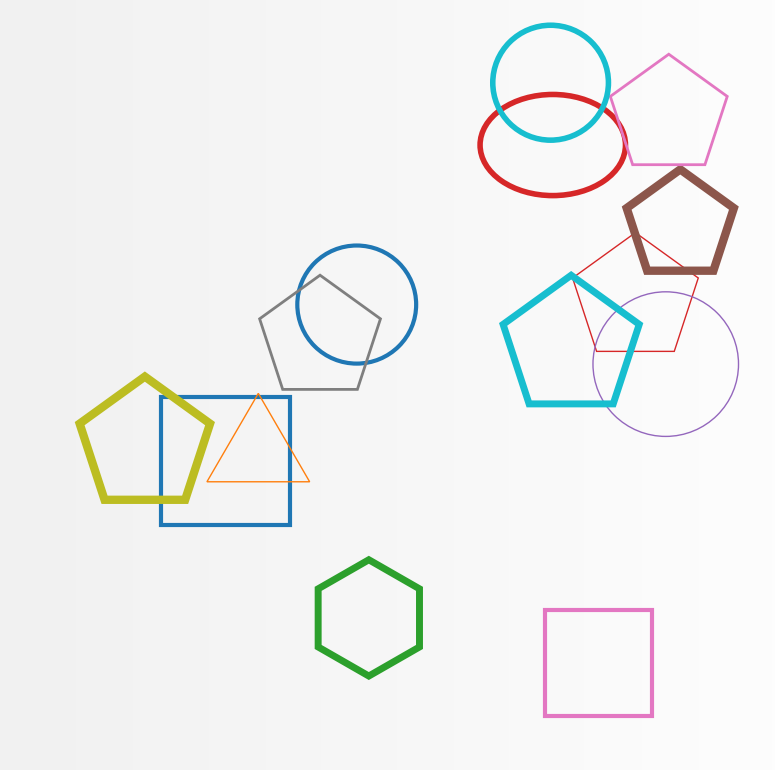[{"shape": "square", "thickness": 1.5, "radius": 0.42, "center": [0.291, 0.401]}, {"shape": "circle", "thickness": 1.5, "radius": 0.38, "center": [0.46, 0.604]}, {"shape": "triangle", "thickness": 0.5, "radius": 0.38, "center": [0.333, 0.413]}, {"shape": "hexagon", "thickness": 2.5, "radius": 0.38, "center": [0.476, 0.198]}, {"shape": "pentagon", "thickness": 0.5, "radius": 0.43, "center": [0.82, 0.613]}, {"shape": "oval", "thickness": 2, "radius": 0.47, "center": [0.713, 0.812]}, {"shape": "circle", "thickness": 0.5, "radius": 0.47, "center": [0.859, 0.527]}, {"shape": "pentagon", "thickness": 3, "radius": 0.36, "center": [0.878, 0.707]}, {"shape": "pentagon", "thickness": 1, "radius": 0.4, "center": [0.863, 0.85]}, {"shape": "square", "thickness": 1.5, "radius": 0.35, "center": [0.772, 0.139]}, {"shape": "pentagon", "thickness": 1, "radius": 0.41, "center": [0.413, 0.561]}, {"shape": "pentagon", "thickness": 3, "radius": 0.44, "center": [0.187, 0.422]}, {"shape": "pentagon", "thickness": 2.5, "radius": 0.46, "center": [0.737, 0.55]}, {"shape": "circle", "thickness": 2, "radius": 0.37, "center": [0.71, 0.893]}]